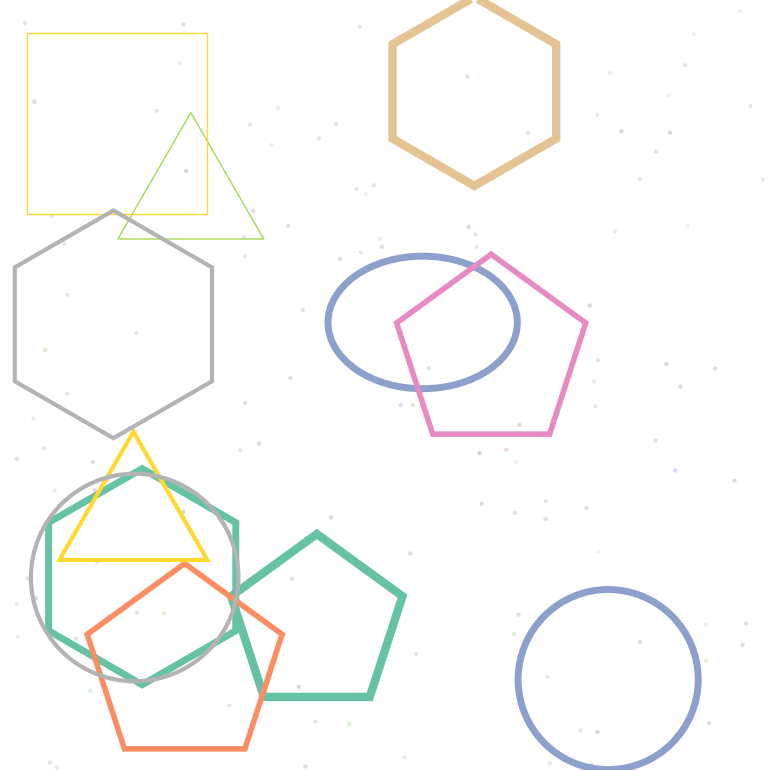[{"shape": "hexagon", "thickness": 2.5, "radius": 0.7, "center": [0.185, 0.251]}, {"shape": "pentagon", "thickness": 3, "radius": 0.58, "center": [0.411, 0.19]}, {"shape": "pentagon", "thickness": 2, "radius": 0.67, "center": [0.24, 0.135]}, {"shape": "circle", "thickness": 2.5, "radius": 0.58, "center": [0.79, 0.117]}, {"shape": "oval", "thickness": 2.5, "radius": 0.61, "center": [0.549, 0.581]}, {"shape": "pentagon", "thickness": 2, "radius": 0.65, "center": [0.638, 0.541]}, {"shape": "triangle", "thickness": 0.5, "radius": 0.55, "center": [0.248, 0.744]}, {"shape": "square", "thickness": 0.5, "radius": 0.59, "center": [0.152, 0.84]}, {"shape": "triangle", "thickness": 1.5, "radius": 0.55, "center": [0.173, 0.328]}, {"shape": "hexagon", "thickness": 3, "radius": 0.61, "center": [0.616, 0.881]}, {"shape": "hexagon", "thickness": 1.5, "radius": 0.74, "center": [0.147, 0.579]}, {"shape": "circle", "thickness": 1.5, "radius": 0.67, "center": [0.175, 0.25]}]